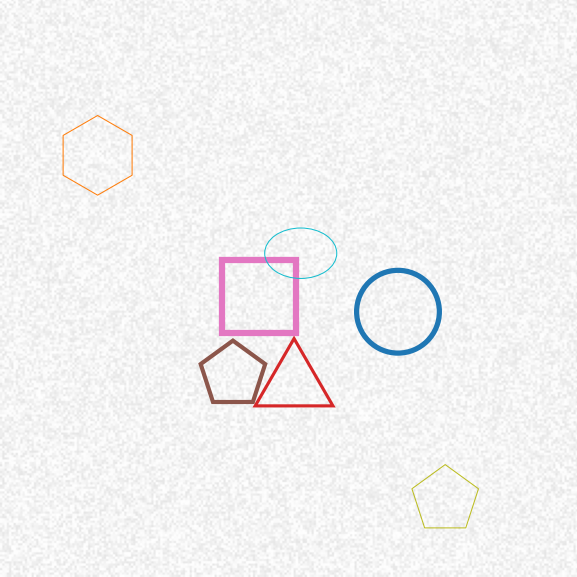[{"shape": "circle", "thickness": 2.5, "radius": 0.36, "center": [0.689, 0.459]}, {"shape": "hexagon", "thickness": 0.5, "radius": 0.34, "center": [0.169, 0.73]}, {"shape": "triangle", "thickness": 1.5, "radius": 0.39, "center": [0.509, 0.335]}, {"shape": "pentagon", "thickness": 2, "radius": 0.29, "center": [0.403, 0.351]}, {"shape": "square", "thickness": 3, "radius": 0.32, "center": [0.449, 0.486]}, {"shape": "pentagon", "thickness": 0.5, "radius": 0.3, "center": [0.771, 0.134]}, {"shape": "oval", "thickness": 0.5, "radius": 0.31, "center": [0.521, 0.561]}]